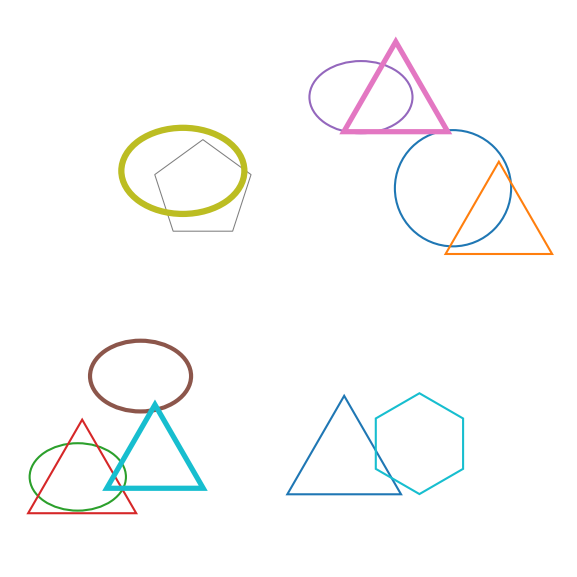[{"shape": "triangle", "thickness": 1, "radius": 0.57, "center": [0.596, 0.2]}, {"shape": "circle", "thickness": 1, "radius": 0.5, "center": [0.784, 0.673]}, {"shape": "triangle", "thickness": 1, "radius": 0.53, "center": [0.864, 0.613]}, {"shape": "oval", "thickness": 1, "radius": 0.42, "center": [0.135, 0.173]}, {"shape": "triangle", "thickness": 1, "radius": 0.54, "center": [0.142, 0.164]}, {"shape": "oval", "thickness": 1, "radius": 0.45, "center": [0.625, 0.831]}, {"shape": "oval", "thickness": 2, "radius": 0.44, "center": [0.243, 0.348]}, {"shape": "triangle", "thickness": 2.5, "radius": 0.52, "center": [0.685, 0.823]}, {"shape": "pentagon", "thickness": 0.5, "radius": 0.44, "center": [0.351, 0.67]}, {"shape": "oval", "thickness": 3, "radius": 0.53, "center": [0.317, 0.703]}, {"shape": "triangle", "thickness": 2.5, "radius": 0.48, "center": [0.268, 0.202]}, {"shape": "hexagon", "thickness": 1, "radius": 0.44, "center": [0.726, 0.231]}]